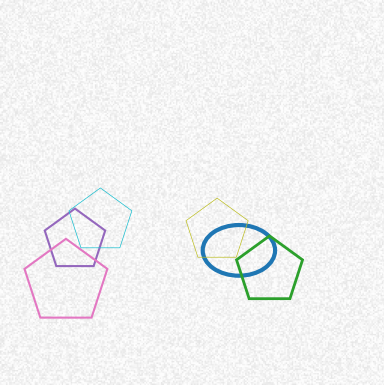[{"shape": "oval", "thickness": 3, "radius": 0.47, "center": [0.621, 0.35]}, {"shape": "pentagon", "thickness": 2, "radius": 0.45, "center": [0.7, 0.297]}, {"shape": "pentagon", "thickness": 1.5, "radius": 0.41, "center": [0.195, 0.376]}, {"shape": "pentagon", "thickness": 1.5, "radius": 0.57, "center": [0.171, 0.267]}, {"shape": "pentagon", "thickness": 0.5, "radius": 0.42, "center": [0.564, 0.401]}, {"shape": "pentagon", "thickness": 0.5, "radius": 0.43, "center": [0.261, 0.426]}]